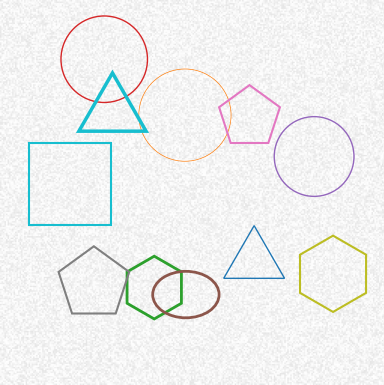[{"shape": "triangle", "thickness": 1, "radius": 0.46, "center": [0.66, 0.323]}, {"shape": "circle", "thickness": 0.5, "radius": 0.6, "center": [0.48, 0.701]}, {"shape": "hexagon", "thickness": 2, "radius": 0.41, "center": [0.401, 0.253]}, {"shape": "circle", "thickness": 1, "radius": 0.56, "center": [0.271, 0.846]}, {"shape": "circle", "thickness": 1, "radius": 0.52, "center": [0.816, 0.594]}, {"shape": "oval", "thickness": 2, "radius": 0.43, "center": [0.483, 0.235]}, {"shape": "pentagon", "thickness": 1.5, "radius": 0.42, "center": [0.648, 0.696]}, {"shape": "pentagon", "thickness": 1.5, "radius": 0.48, "center": [0.244, 0.264]}, {"shape": "hexagon", "thickness": 1.5, "radius": 0.5, "center": [0.865, 0.289]}, {"shape": "square", "thickness": 1.5, "radius": 0.53, "center": [0.182, 0.522]}, {"shape": "triangle", "thickness": 2.5, "radius": 0.5, "center": [0.292, 0.71]}]